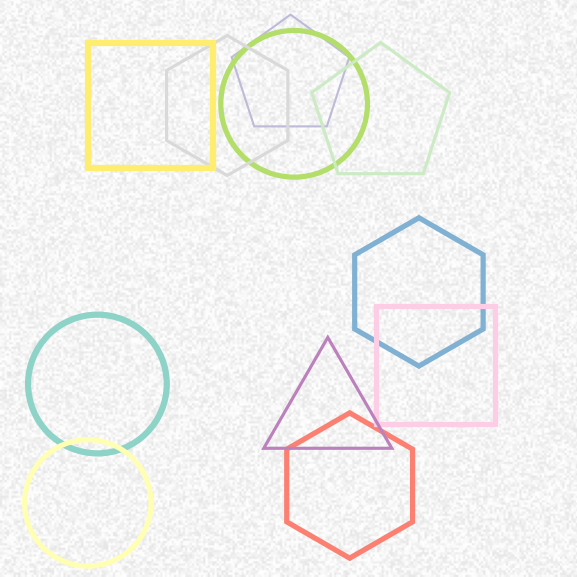[{"shape": "circle", "thickness": 3, "radius": 0.6, "center": [0.169, 0.334]}, {"shape": "circle", "thickness": 2.5, "radius": 0.55, "center": [0.152, 0.128]}, {"shape": "pentagon", "thickness": 1, "radius": 0.54, "center": [0.503, 0.867]}, {"shape": "hexagon", "thickness": 2.5, "radius": 0.63, "center": [0.605, 0.158]}, {"shape": "hexagon", "thickness": 2.5, "radius": 0.64, "center": [0.725, 0.494]}, {"shape": "circle", "thickness": 2.5, "radius": 0.63, "center": [0.509, 0.819]}, {"shape": "square", "thickness": 2.5, "radius": 0.51, "center": [0.754, 0.367]}, {"shape": "hexagon", "thickness": 1.5, "radius": 0.61, "center": [0.393, 0.816]}, {"shape": "triangle", "thickness": 1.5, "radius": 0.64, "center": [0.568, 0.287]}, {"shape": "pentagon", "thickness": 1.5, "radius": 0.63, "center": [0.659, 0.8]}, {"shape": "square", "thickness": 3, "radius": 0.54, "center": [0.26, 0.816]}]